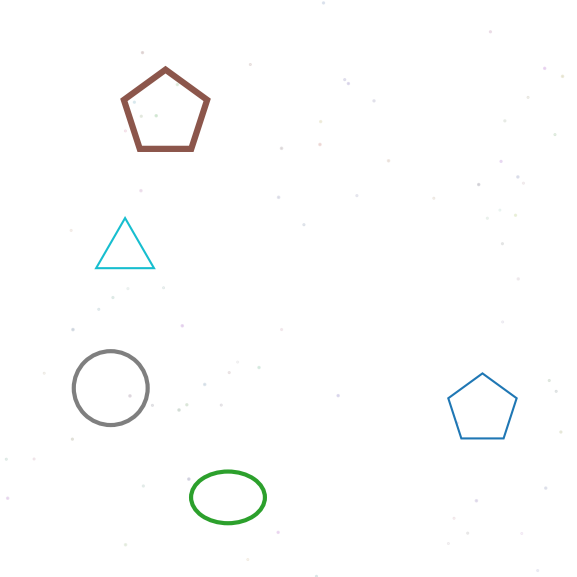[{"shape": "pentagon", "thickness": 1, "radius": 0.31, "center": [0.835, 0.29]}, {"shape": "oval", "thickness": 2, "radius": 0.32, "center": [0.395, 0.138]}, {"shape": "pentagon", "thickness": 3, "radius": 0.38, "center": [0.287, 0.803]}, {"shape": "circle", "thickness": 2, "radius": 0.32, "center": [0.192, 0.327]}, {"shape": "triangle", "thickness": 1, "radius": 0.29, "center": [0.217, 0.564]}]